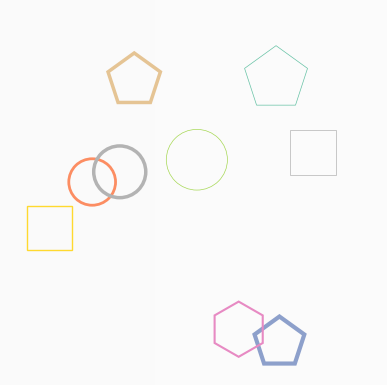[{"shape": "pentagon", "thickness": 0.5, "radius": 0.43, "center": [0.712, 0.796]}, {"shape": "circle", "thickness": 2, "radius": 0.3, "center": [0.238, 0.527]}, {"shape": "pentagon", "thickness": 3, "radius": 0.34, "center": [0.721, 0.11]}, {"shape": "hexagon", "thickness": 1.5, "radius": 0.36, "center": [0.616, 0.145]}, {"shape": "circle", "thickness": 0.5, "radius": 0.39, "center": [0.508, 0.585]}, {"shape": "square", "thickness": 1, "radius": 0.29, "center": [0.128, 0.408]}, {"shape": "pentagon", "thickness": 2.5, "radius": 0.36, "center": [0.346, 0.791]}, {"shape": "circle", "thickness": 2.5, "radius": 0.34, "center": [0.309, 0.554]}, {"shape": "square", "thickness": 0.5, "radius": 0.29, "center": [0.808, 0.605]}]